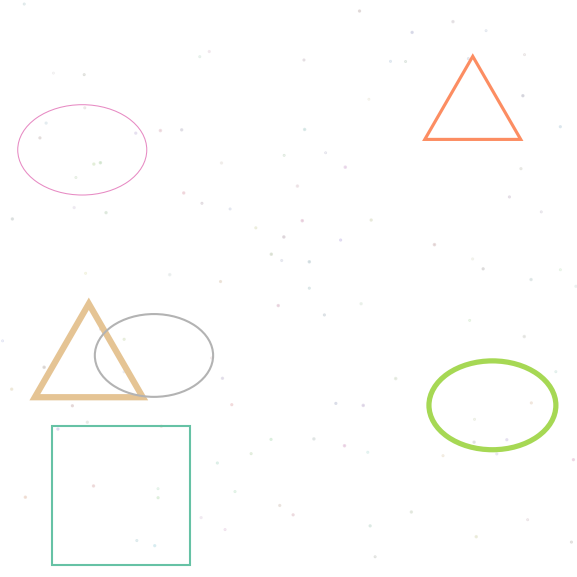[{"shape": "square", "thickness": 1, "radius": 0.6, "center": [0.21, 0.141]}, {"shape": "triangle", "thickness": 1.5, "radius": 0.48, "center": [0.819, 0.806]}, {"shape": "oval", "thickness": 0.5, "radius": 0.56, "center": [0.142, 0.74]}, {"shape": "oval", "thickness": 2.5, "radius": 0.55, "center": [0.853, 0.297]}, {"shape": "triangle", "thickness": 3, "radius": 0.54, "center": [0.154, 0.365]}, {"shape": "oval", "thickness": 1, "radius": 0.51, "center": [0.267, 0.384]}]